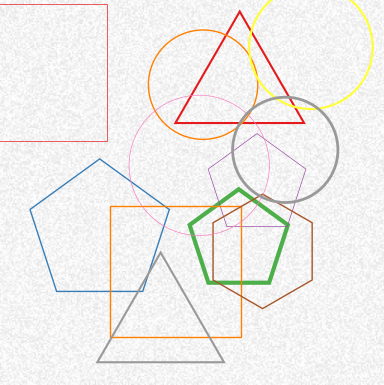[{"shape": "triangle", "thickness": 1.5, "radius": 0.97, "center": [0.623, 0.777]}, {"shape": "square", "thickness": 0.5, "radius": 0.89, "center": [0.1, 0.812]}, {"shape": "pentagon", "thickness": 1, "radius": 0.95, "center": [0.259, 0.397]}, {"shape": "pentagon", "thickness": 3, "radius": 0.67, "center": [0.62, 0.374]}, {"shape": "pentagon", "thickness": 0.5, "radius": 0.67, "center": [0.668, 0.519]}, {"shape": "square", "thickness": 1, "radius": 0.85, "center": [0.456, 0.294]}, {"shape": "circle", "thickness": 1, "radius": 0.71, "center": [0.528, 0.78]}, {"shape": "circle", "thickness": 1.5, "radius": 0.8, "center": [0.808, 0.877]}, {"shape": "hexagon", "thickness": 1, "radius": 0.74, "center": [0.682, 0.347]}, {"shape": "circle", "thickness": 0.5, "radius": 0.91, "center": [0.517, 0.57]}, {"shape": "triangle", "thickness": 1.5, "radius": 0.95, "center": [0.417, 0.154]}, {"shape": "circle", "thickness": 2, "radius": 0.68, "center": [0.741, 0.611]}]